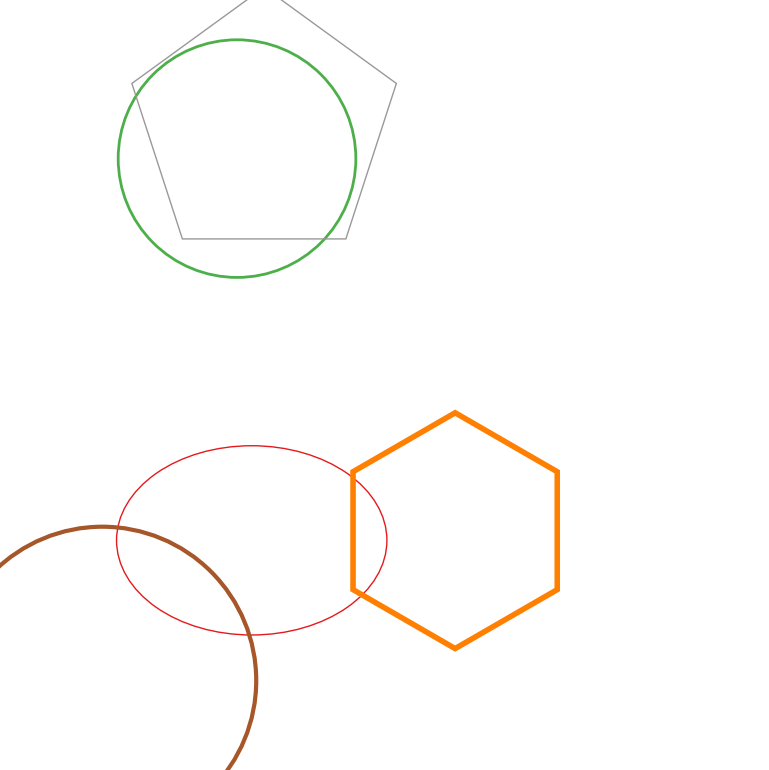[{"shape": "oval", "thickness": 0.5, "radius": 0.88, "center": [0.327, 0.298]}, {"shape": "circle", "thickness": 1, "radius": 0.77, "center": [0.308, 0.794]}, {"shape": "hexagon", "thickness": 2, "radius": 0.77, "center": [0.591, 0.311]}, {"shape": "circle", "thickness": 1.5, "radius": 1.0, "center": [0.133, 0.116]}, {"shape": "pentagon", "thickness": 0.5, "radius": 0.9, "center": [0.343, 0.836]}]